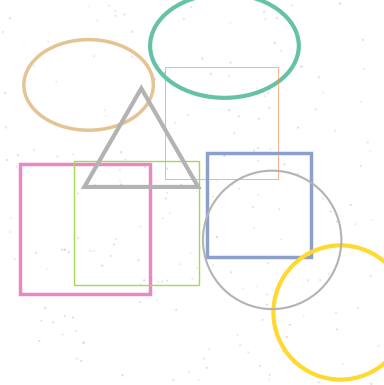[{"shape": "oval", "thickness": 3, "radius": 0.97, "center": [0.583, 0.881]}, {"shape": "square", "thickness": 0.5, "radius": 0.73, "center": [0.575, 0.68]}, {"shape": "square", "thickness": 2.5, "radius": 0.67, "center": [0.673, 0.467]}, {"shape": "square", "thickness": 2.5, "radius": 0.84, "center": [0.221, 0.405]}, {"shape": "square", "thickness": 1, "radius": 0.81, "center": [0.355, 0.421]}, {"shape": "circle", "thickness": 3, "radius": 0.87, "center": [0.885, 0.188]}, {"shape": "oval", "thickness": 2.5, "radius": 0.84, "center": [0.23, 0.779]}, {"shape": "triangle", "thickness": 3, "radius": 0.85, "center": [0.367, 0.6]}, {"shape": "circle", "thickness": 1.5, "radius": 0.9, "center": [0.707, 0.377]}]